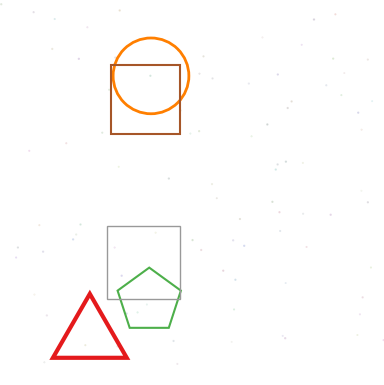[{"shape": "triangle", "thickness": 3, "radius": 0.55, "center": [0.233, 0.126]}, {"shape": "pentagon", "thickness": 1.5, "radius": 0.43, "center": [0.388, 0.218]}, {"shape": "circle", "thickness": 2, "radius": 0.49, "center": [0.392, 0.803]}, {"shape": "square", "thickness": 1.5, "radius": 0.45, "center": [0.377, 0.742]}, {"shape": "square", "thickness": 1, "radius": 0.47, "center": [0.373, 0.318]}]